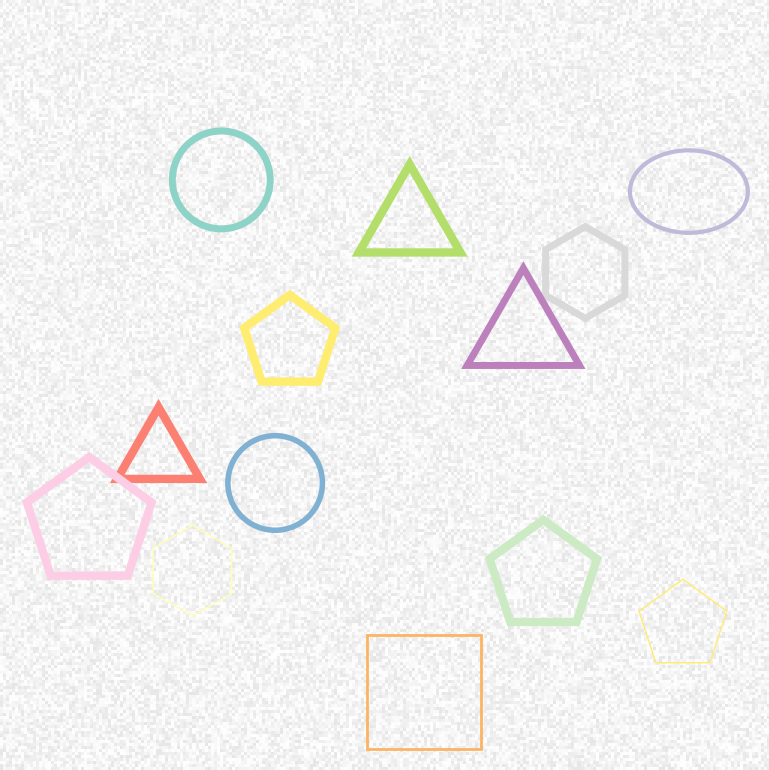[{"shape": "circle", "thickness": 2.5, "radius": 0.32, "center": [0.287, 0.766]}, {"shape": "hexagon", "thickness": 0.5, "radius": 0.29, "center": [0.25, 0.259]}, {"shape": "oval", "thickness": 1.5, "radius": 0.38, "center": [0.895, 0.751]}, {"shape": "triangle", "thickness": 3, "radius": 0.31, "center": [0.206, 0.409]}, {"shape": "circle", "thickness": 2, "radius": 0.31, "center": [0.357, 0.373]}, {"shape": "square", "thickness": 1, "radius": 0.37, "center": [0.55, 0.101]}, {"shape": "triangle", "thickness": 3, "radius": 0.38, "center": [0.532, 0.71]}, {"shape": "pentagon", "thickness": 3, "radius": 0.43, "center": [0.116, 0.321]}, {"shape": "hexagon", "thickness": 2.5, "radius": 0.3, "center": [0.76, 0.646]}, {"shape": "triangle", "thickness": 2.5, "radius": 0.42, "center": [0.68, 0.567]}, {"shape": "pentagon", "thickness": 3, "radius": 0.37, "center": [0.706, 0.252]}, {"shape": "pentagon", "thickness": 3, "radius": 0.31, "center": [0.376, 0.555]}, {"shape": "pentagon", "thickness": 0.5, "radius": 0.3, "center": [0.887, 0.188]}]